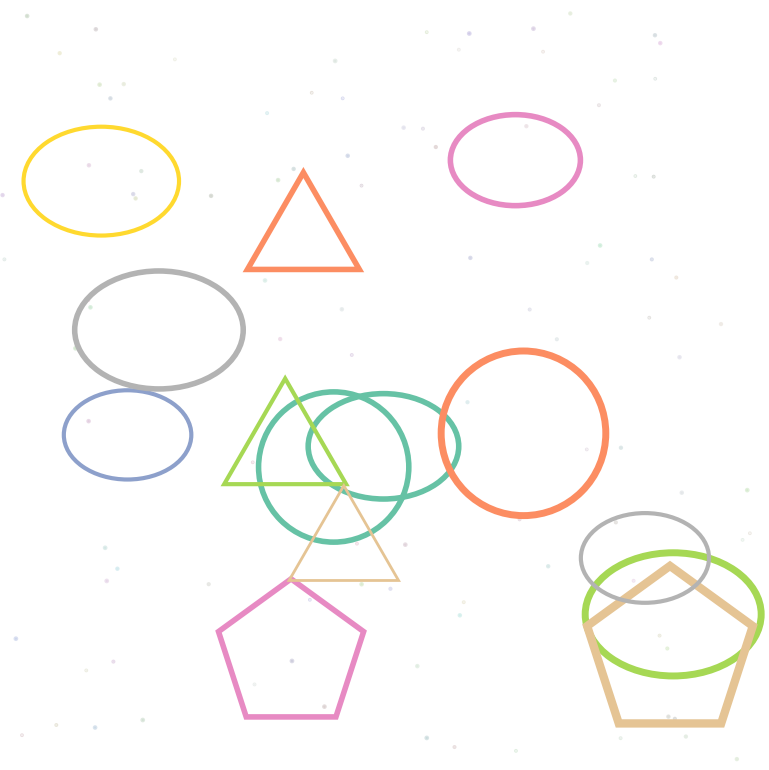[{"shape": "circle", "thickness": 2, "radius": 0.49, "center": [0.433, 0.393]}, {"shape": "oval", "thickness": 2, "radius": 0.49, "center": [0.498, 0.42]}, {"shape": "circle", "thickness": 2.5, "radius": 0.53, "center": [0.68, 0.437]}, {"shape": "triangle", "thickness": 2, "radius": 0.42, "center": [0.394, 0.692]}, {"shape": "oval", "thickness": 1.5, "radius": 0.41, "center": [0.166, 0.435]}, {"shape": "oval", "thickness": 2, "radius": 0.42, "center": [0.669, 0.792]}, {"shape": "pentagon", "thickness": 2, "radius": 0.5, "center": [0.378, 0.149]}, {"shape": "oval", "thickness": 2.5, "radius": 0.57, "center": [0.874, 0.202]}, {"shape": "triangle", "thickness": 1.5, "radius": 0.46, "center": [0.37, 0.417]}, {"shape": "oval", "thickness": 1.5, "radius": 0.5, "center": [0.132, 0.765]}, {"shape": "pentagon", "thickness": 3, "radius": 0.57, "center": [0.87, 0.152]}, {"shape": "triangle", "thickness": 1, "radius": 0.41, "center": [0.447, 0.287]}, {"shape": "oval", "thickness": 1.5, "radius": 0.42, "center": [0.838, 0.275]}, {"shape": "oval", "thickness": 2, "radius": 0.55, "center": [0.206, 0.571]}]